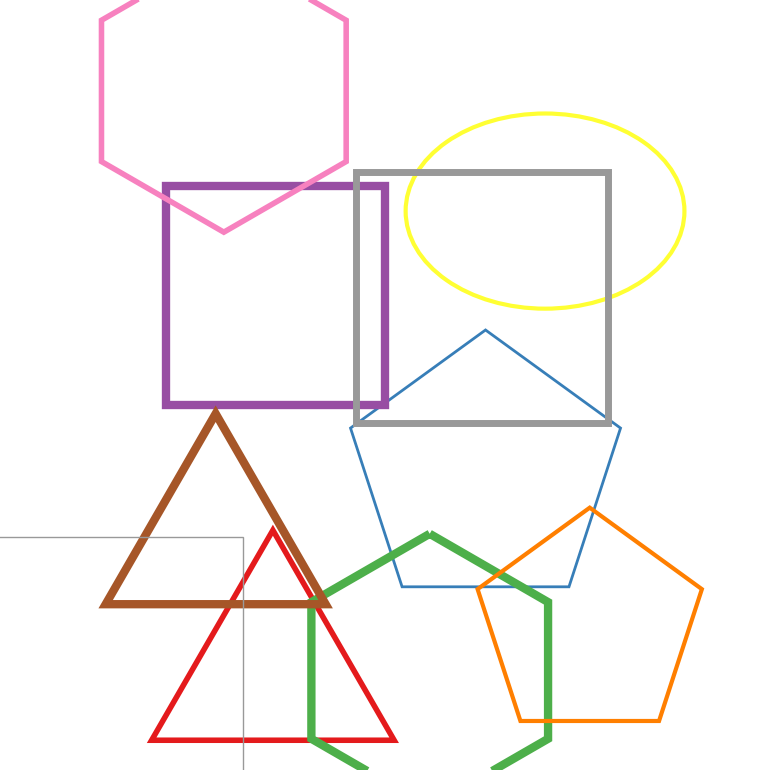[{"shape": "triangle", "thickness": 2, "radius": 0.91, "center": [0.354, 0.13]}, {"shape": "pentagon", "thickness": 1, "radius": 0.92, "center": [0.631, 0.387]}, {"shape": "hexagon", "thickness": 3, "radius": 0.89, "center": [0.558, 0.129]}, {"shape": "square", "thickness": 3, "radius": 0.71, "center": [0.358, 0.617]}, {"shape": "pentagon", "thickness": 1.5, "radius": 0.77, "center": [0.766, 0.188]}, {"shape": "oval", "thickness": 1.5, "radius": 0.91, "center": [0.708, 0.726]}, {"shape": "triangle", "thickness": 3, "radius": 0.82, "center": [0.28, 0.298]}, {"shape": "hexagon", "thickness": 2, "radius": 0.92, "center": [0.291, 0.882]}, {"shape": "square", "thickness": 0.5, "radius": 0.79, "center": [0.157, 0.144]}, {"shape": "square", "thickness": 2.5, "radius": 0.82, "center": [0.626, 0.614]}]